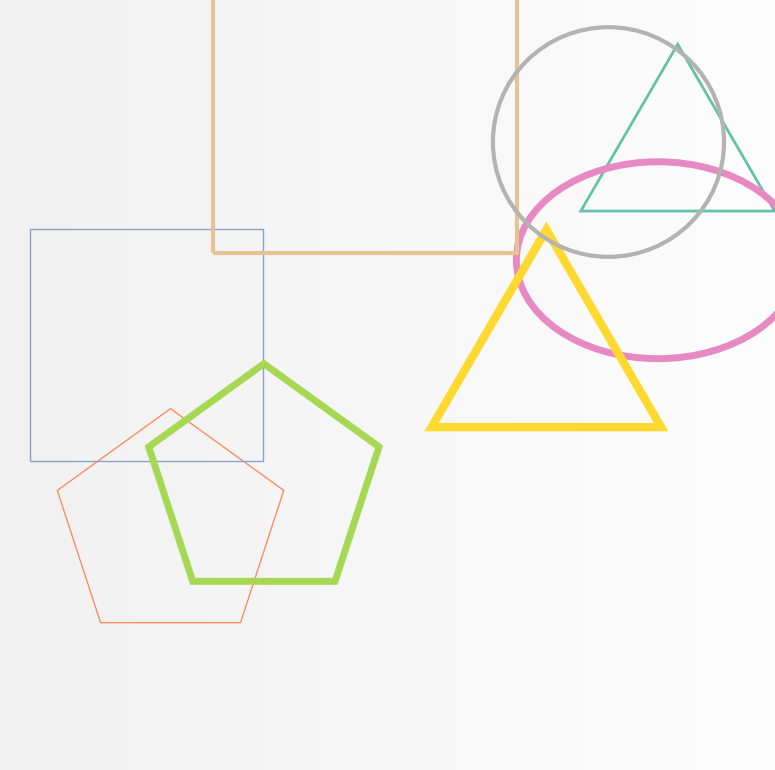[{"shape": "triangle", "thickness": 1, "radius": 0.72, "center": [0.874, 0.798]}, {"shape": "pentagon", "thickness": 0.5, "radius": 0.77, "center": [0.22, 0.316]}, {"shape": "square", "thickness": 0.5, "radius": 0.75, "center": [0.189, 0.552]}, {"shape": "oval", "thickness": 2.5, "radius": 0.91, "center": [0.849, 0.662]}, {"shape": "pentagon", "thickness": 2.5, "radius": 0.78, "center": [0.34, 0.371]}, {"shape": "triangle", "thickness": 3, "radius": 0.85, "center": [0.705, 0.531]}, {"shape": "square", "thickness": 1.5, "radius": 0.98, "center": [0.471, 0.868]}, {"shape": "circle", "thickness": 1.5, "radius": 0.75, "center": [0.785, 0.816]}]